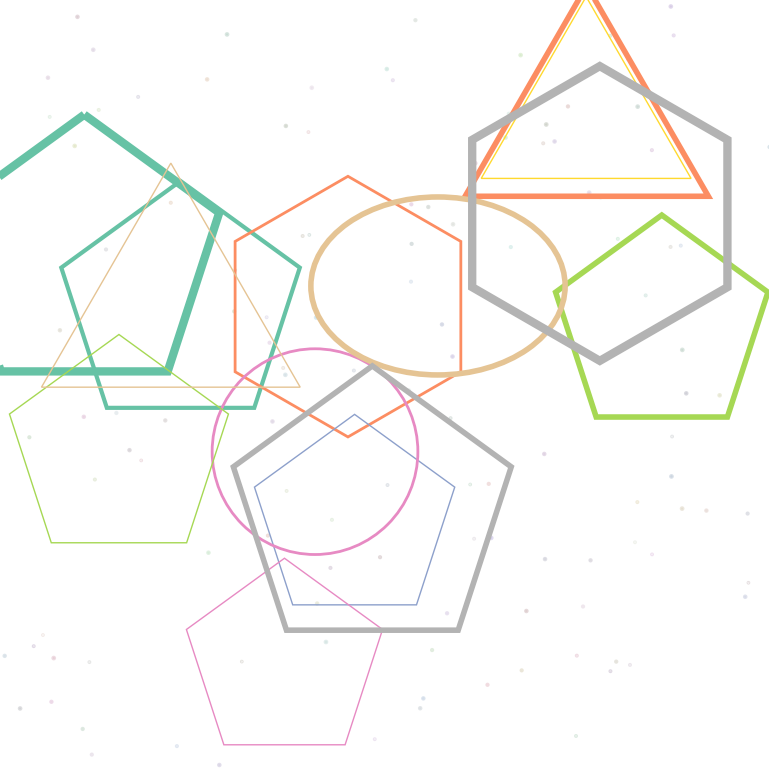[{"shape": "pentagon", "thickness": 3, "radius": 0.92, "center": [0.109, 0.667]}, {"shape": "pentagon", "thickness": 1.5, "radius": 0.81, "center": [0.234, 0.602]}, {"shape": "hexagon", "thickness": 1, "radius": 0.85, "center": [0.452, 0.602]}, {"shape": "triangle", "thickness": 2, "radius": 0.91, "center": [0.762, 0.836]}, {"shape": "pentagon", "thickness": 0.5, "radius": 0.68, "center": [0.461, 0.325]}, {"shape": "circle", "thickness": 1, "radius": 0.67, "center": [0.409, 0.413]}, {"shape": "pentagon", "thickness": 0.5, "radius": 0.67, "center": [0.369, 0.141]}, {"shape": "pentagon", "thickness": 2, "radius": 0.72, "center": [0.859, 0.576]}, {"shape": "pentagon", "thickness": 0.5, "radius": 0.75, "center": [0.154, 0.416]}, {"shape": "triangle", "thickness": 0.5, "radius": 0.79, "center": [0.761, 0.847]}, {"shape": "triangle", "thickness": 0.5, "radius": 0.97, "center": [0.222, 0.594]}, {"shape": "oval", "thickness": 2, "radius": 0.83, "center": [0.569, 0.629]}, {"shape": "pentagon", "thickness": 2, "radius": 0.95, "center": [0.484, 0.335]}, {"shape": "hexagon", "thickness": 3, "radius": 0.96, "center": [0.779, 0.723]}]